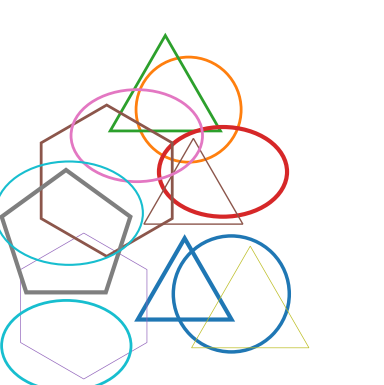[{"shape": "circle", "thickness": 2.5, "radius": 0.75, "center": [0.601, 0.237]}, {"shape": "triangle", "thickness": 3, "radius": 0.7, "center": [0.48, 0.24]}, {"shape": "circle", "thickness": 2, "radius": 0.68, "center": [0.49, 0.715]}, {"shape": "triangle", "thickness": 2, "radius": 0.83, "center": [0.429, 0.743]}, {"shape": "oval", "thickness": 3, "radius": 0.83, "center": [0.579, 0.554]}, {"shape": "hexagon", "thickness": 0.5, "radius": 0.95, "center": [0.218, 0.205]}, {"shape": "hexagon", "thickness": 2, "radius": 0.98, "center": [0.277, 0.531]}, {"shape": "triangle", "thickness": 1, "radius": 0.74, "center": [0.502, 0.492]}, {"shape": "oval", "thickness": 2, "radius": 0.85, "center": [0.355, 0.648]}, {"shape": "pentagon", "thickness": 3, "radius": 0.88, "center": [0.171, 0.383]}, {"shape": "triangle", "thickness": 0.5, "radius": 0.88, "center": [0.65, 0.185]}, {"shape": "oval", "thickness": 1.5, "radius": 0.96, "center": [0.179, 0.446]}, {"shape": "oval", "thickness": 2, "radius": 0.84, "center": [0.172, 0.102]}]